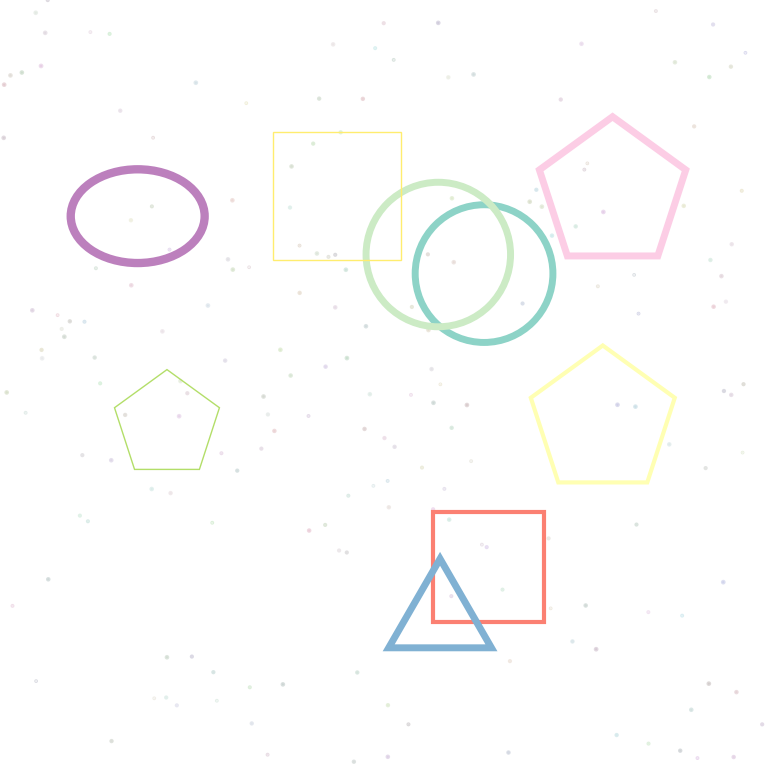[{"shape": "circle", "thickness": 2.5, "radius": 0.45, "center": [0.629, 0.645]}, {"shape": "pentagon", "thickness": 1.5, "radius": 0.49, "center": [0.783, 0.453]}, {"shape": "square", "thickness": 1.5, "radius": 0.36, "center": [0.635, 0.263]}, {"shape": "triangle", "thickness": 2.5, "radius": 0.39, "center": [0.572, 0.197]}, {"shape": "pentagon", "thickness": 0.5, "radius": 0.36, "center": [0.217, 0.448]}, {"shape": "pentagon", "thickness": 2.5, "radius": 0.5, "center": [0.796, 0.748]}, {"shape": "oval", "thickness": 3, "radius": 0.43, "center": [0.179, 0.719]}, {"shape": "circle", "thickness": 2.5, "radius": 0.47, "center": [0.569, 0.669]}, {"shape": "square", "thickness": 0.5, "radius": 0.41, "center": [0.438, 0.745]}]